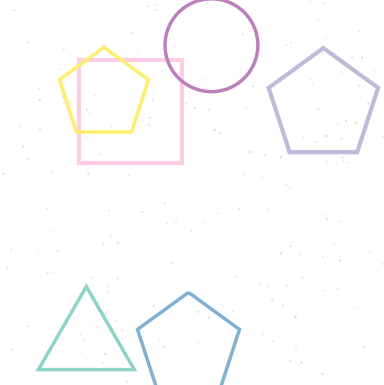[{"shape": "triangle", "thickness": 2.5, "radius": 0.72, "center": [0.224, 0.112]}, {"shape": "pentagon", "thickness": 3, "radius": 0.75, "center": [0.84, 0.726]}, {"shape": "pentagon", "thickness": 2.5, "radius": 0.7, "center": [0.49, 0.101]}, {"shape": "square", "thickness": 3, "radius": 0.67, "center": [0.338, 0.712]}, {"shape": "circle", "thickness": 2.5, "radius": 0.6, "center": [0.549, 0.883]}, {"shape": "pentagon", "thickness": 2.5, "radius": 0.61, "center": [0.27, 0.755]}]